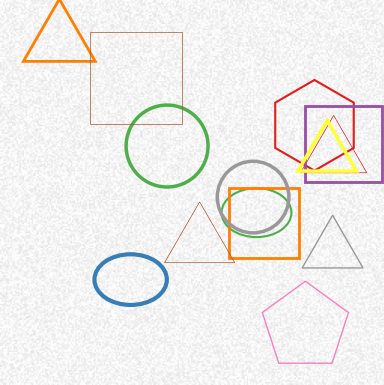[{"shape": "triangle", "thickness": 0.5, "radius": 0.5, "center": [0.867, 0.601]}, {"shape": "hexagon", "thickness": 1.5, "radius": 0.59, "center": [0.817, 0.675]}, {"shape": "oval", "thickness": 3, "radius": 0.47, "center": [0.339, 0.274]}, {"shape": "oval", "thickness": 1.5, "radius": 0.45, "center": [0.666, 0.448]}, {"shape": "circle", "thickness": 2.5, "radius": 0.53, "center": [0.434, 0.621]}, {"shape": "square", "thickness": 2, "radius": 0.5, "center": [0.893, 0.626]}, {"shape": "triangle", "thickness": 2, "radius": 0.54, "center": [0.154, 0.894]}, {"shape": "square", "thickness": 2, "radius": 0.46, "center": [0.685, 0.42]}, {"shape": "triangle", "thickness": 2.5, "radius": 0.44, "center": [0.85, 0.6]}, {"shape": "square", "thickness": 0.5, "radius": 0.6, "center": [0.353, 0.797]}, {"shape": "triangle", "thickness": 0.5, "radius": 0.53, "center": [0.519, 0.37]}, {"shape": "pentagon", "thickness": 1, "radius": 0.59, "center": [0.793, 0.152]}, {"shape": "circle", "thickness": 2.5, "radius": 0.46, "center": [0.657, 0.488]}, {"shape": "triangle", "thickness": 1, "radius": 0.46, "center": [0.864, 0.35]}]